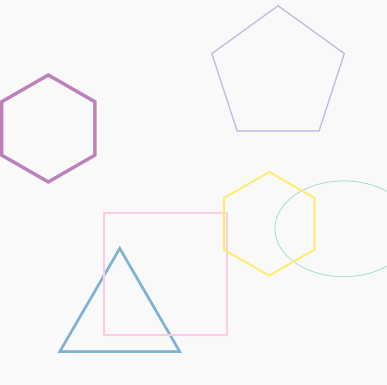[{"shape": "oval", "thickness": 0.5, "radius": 0.89, "center": [0.887, 0.406]}, {"shape": "pentagon", "thickness": 1, "radius": 0.9, "center": [0.718, 0.805]}, {"shape": "triangle", "thickness": 2, "radius": 0.89, "center": [0.309, 0.176]}, {"shape": "square", "thickness": 1.5, "radius": 0.79, "center": [0.426, 0.289]}, {"shape": "hexagon", "thickness": 2.5, "radius": 0.69, "center": [0.125, 0.666]}, {"shape": "hexagon", "thickness": 1.5, "radius": 0.67, "center": [0.695, 0.419]}]